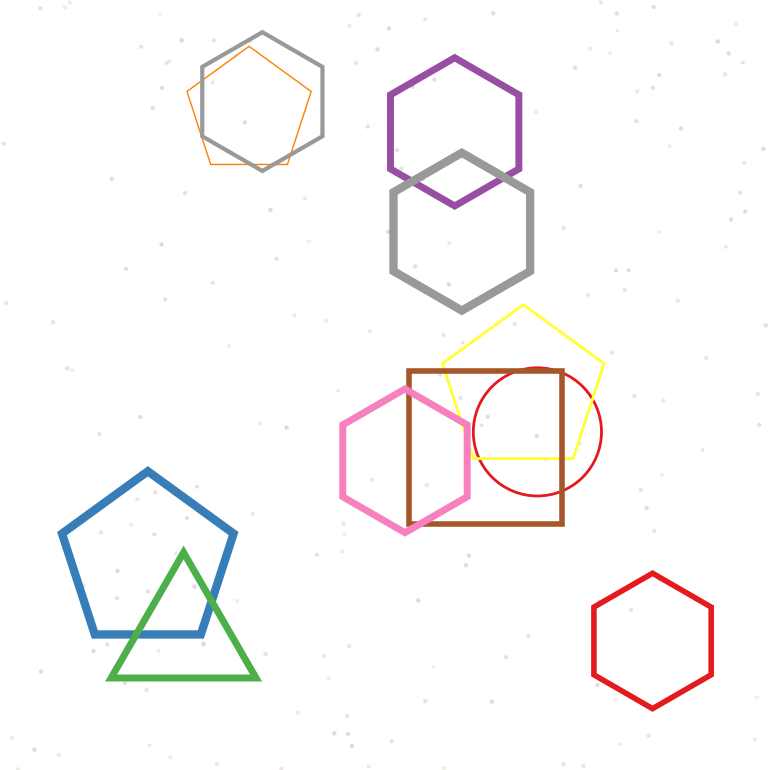[{"shape": "circle", "thickness": 1, "radius": 0.42, "center": [0.698, 0.439]}, {"shape": "hexagon", "thickness": 2, "radius": 0.44, "center": [0.847, 0.168]}, {"shape": "pentagon", "thickness": 3, "radius": 0.59, "center": [0.192, 0.271]}, {"shape": "triangle", "thickness": 2.5, "radius": 0.54, "center": [0.238, 0.174]}, {"shape": "hexagon", "thickness": 2.5, "radius": 0.48, "center": [0.59, 0.829]}, {"shape": "pentagon", "thickness": 0.5, "radius": 0.42, "center": [0.323, 0.855]}, {"shape": "pentagon", "thickness": 1, "radius": 0.55, "center": [0.68, 0.494]}, {"shape": "square", "thickness": 2, "radius": 0.5, "center": [0.631, 0.419]}, {"shape": "hexagon", "thickness": 2.5, "radius": 0.47, "center": [0.526, 0.402]}, {"shape": "hexagon", "thickness": 3, "radius": 0.51, "center": [0.6, 0.699]}, {"shape": "hexagon", "thickness": 1.5, "radius": 0.45, "center": [0.341, 0.868]}]